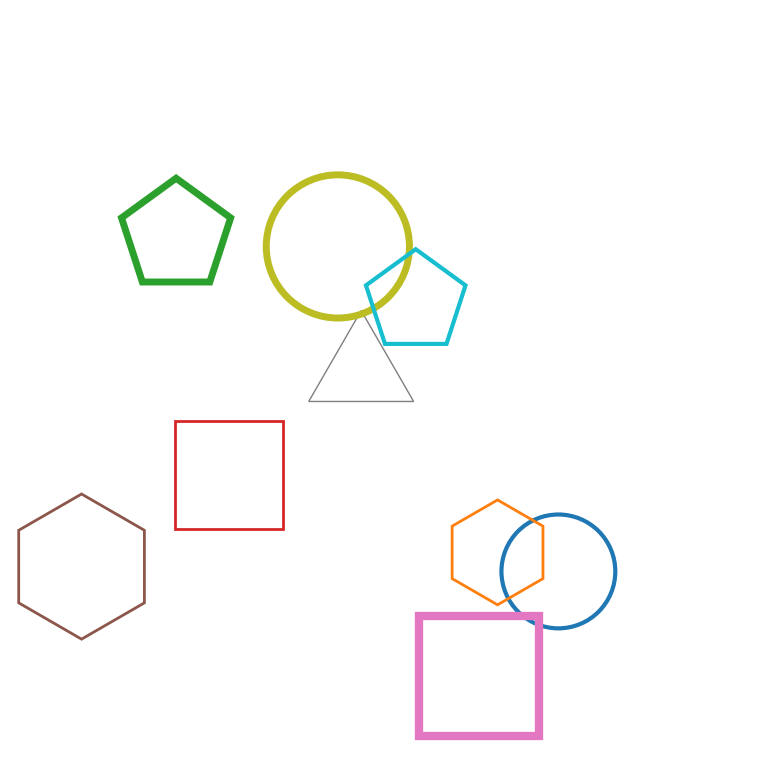[{"shape": "circle", "thickness": 1.5, "radius": 0.37, "center": [0.725, 0.258]}, {"shape": "hexagon", "thickness": 1, "radius": 0.34, "center": [0.646, 0.283]}, {"shape": "pentagon", "thickness": 2.5, "radius": 0.37, "center": [0.229, 0.694]}, {"shape": "square", "thickness": 1, "radius": 0.35, "center": [0.298, 0.383]}, {"shape": "hexagon", "thickness": 1, "radius": 0.47, "center": [0.106, 0.264]}, {"shape": "square", "thickness": 3, "radius": 0.39, "center": [0.622, 0.122]}, {"shape": "triangle", "thickness": 0.5, "radius": 0.39, "center": [0.469, 0.518]}, {"shape": "circle", "thickness": 2.5, "radius": 0.46, "center": [0.439, 0.68]}, {"shape": "pentagon", "thickness": 1.5, "radius": 0.34, "center": [0.54, 0.608]}]